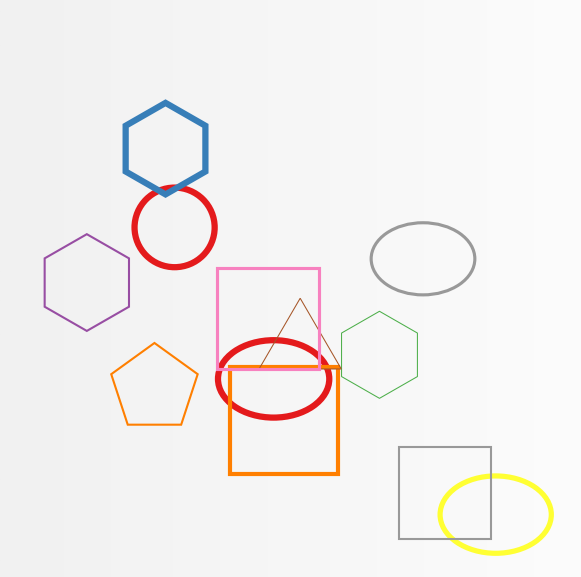[{"shape": "oval", "thickness": 3, "radius": 0.48, "center": [0.471, 0.343]}, {"shape": "circle", "thickness": 3, "radius": 0.34, "center": [0.3, 0.605]}, {"shape": "hexagon", "thickness": 3, "radius": 0.4, "center": [0.285, 0.742]}, {"shape": "hexagon", "thickness": 0.5, "radius": 0.38, "center": [0.653, 0.385]}, {"shape": "hexagon", "thickness": 1, "radius": 0.42, "center": [0.149, 0.51]}, {"shape": "pentagon", "thickness": 1, "radius": 0.39, "center": [0.266, 0.327]}, {"shape": "square", "thickness": 2, "radius": 0.46, "center": [0.488, 0.271]}, {"shape": "oval", "thickness": 2.5, "radius": 0.48, "center": [0.853, 0.108]}, {"shape": "triangle", "thickness": 0.5, "radius": 0.41, "center": [0.516, 0.401]}, {"shape": "square", "thickness": 1.5, "radius": 0.44, "center": [0.461, 0.448]}, {"shape": "square", "thickness": 1, "radius": 0.4, "center": [0.766, 0.146]}, {"shape": "oval", "thickness": 1.5, "radius": 0.45, "center": [0.728, 0.551]}]